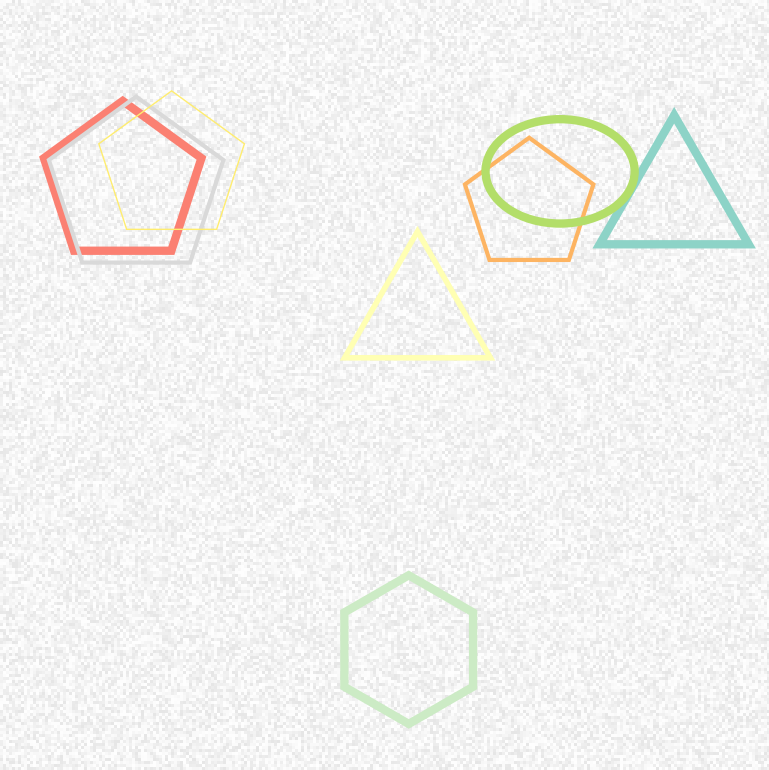[{"shape": "triangle", "thickness": 3, "radius": 0.56, "center": [0.876, 0.739]}, {"shape": "triangle", "thickness": 2, "radius": 0.55, "center": [0.542, 0.59]}, {"shape": "pentagon", "thickness": 3, "radius": 0.54, "center": [0.159, 0.761]}, {"shape": "pentagon", "thickness": 1.5, "radius": 0.44, "center": [0.687, 0.733]}, {"shape": "oval", "thickness": 3, "radius": 0.48, "center": [0.727, 0.777]}, {"shape": "pentagon", "thickness": 1.5, "radius": 0.6, "center": [0.177, 0.755]}, {"shape": "hexagon", "thickness": 3, "radius": 0.48, "center": [0.531, 0.156]}, {"shape": "pentagon", "thickness": 0.5, "radius": 0.5, "center": [0.223, 0.783]}]